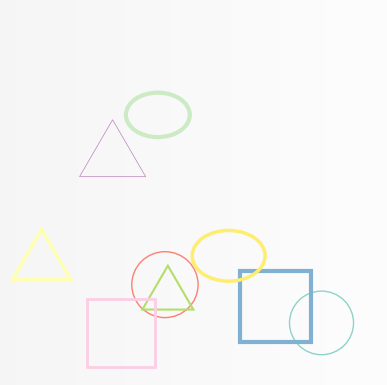[{"shape": "circle", "thickness": 1, "radius": 0.41, "center": [0.83, 0.161]}, {"shape": "triangle", "thickness": 2.5, "radius": 0.43, "center": [0.107, 0.317]}, {"shape": "circle", "thickness": 1, "radius": 0.43, "center": [0.426, 0.261]}, {"shape": "square", "thickness": 3, "radius": 0.46, "center": [0.711, 0.204]}, {"shape": "triangle", "thickness": 1.5, "radius": 0.38, "center": [0.433, 0.234]}, {"shape": "square", "thickness": 2, "radius": 0.44, "center": [0.313, 0.135]}, {"shape": "triangle", "thickness": 0.5, "radius": 0.49, "center": [0.291, 0.59]}, {"shape": "oval", "thickness": 3, "radius": 0.41, "center": [0.407, 0.702]}, {"shape": "oval", "thickness": 2.5, "radius": 0.47, "center": [0.59, 0.336]}]